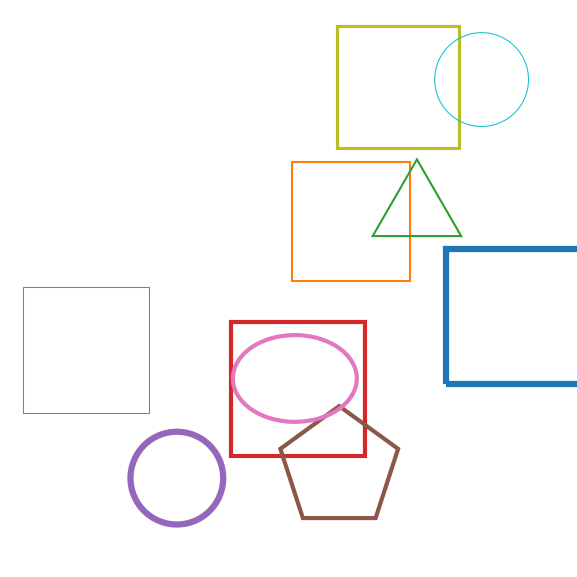[{"shape": "square", "thickness": 3, "radius": 0.59, "center": [0.89, 0.451]}, {"shape": "square", "thickness": 1, "radius": 0.51, "center": [0.608, 0.616]}, {"shape": "triangle", "thickness": 1, "radius": 0.44, "center": [0.722, 0.635]}, {"shape": "square", "thickness": 2, "radius": 0.58, "center": [0.516, 0.326]}, {"shape": "circle", "thickness": 3, "radius": 0.4, "center": [0.306, 0.171]}, {"shape": "pentagon", "thickness": 2, "radius": 0.54, "center": [0.587, 0.189]}, {"shape": "oval", "thickness": 2, "radius": 0.54, "center": [0.511, 0.344]}, {"shape": "square", "thickness": 0.5, "radius": 0.54, "center": [0.149, 0.393]}, {"shape": "square", "thickness": 1.5, "radius": 0.53, "center": [0.69, 0.849]}, {"shape": "circle", "thickness": 0.5, "radius": 0.41, "center": [0.834, 0.861]}]